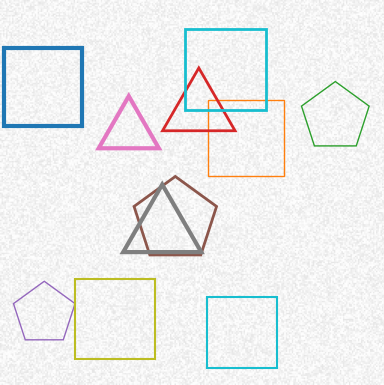[{"shape": "square", "thickness": 3, "radius": 0.5, "center": [0.112, 0.774]}, {"shape": "square", "thickness": 1, "radius": 0.5, "center": [0.64, 0.641]}, {"shape": "pentagon", "thickness": 1, "radius": 0.46, "center": [0.871, 0.696]}, {"shape": "triangle", "thickness": 2, "radius": 0.54, "center": [0.516, 0.715]}, {"shape": "pentagon", "thickness": 1, "radius": 0.42, "center": [0.115, 0.185]}, {"shape": "pentagon", "thickness": 2, "radius": 0.56, "center": [0.455, 0.429]}, {"shape": "triangle", "thickness": 3, "radius": 0.45, "center": [0.334, 0.66]}, {"shape": "triangle", "thickness": 3, "radius": 0.59, "center": [0.421, 0.404]}, {"shape": "square", "thickness": 1.5, "radius": 0.52, "center": [0.3, 0.171]}, {"shape": "square", "thickness": 1.5, "radius": 0.46, "center": [0.629, 0.137]}, {"shape": "square", "thickness": 2, "radius": 0.52, "center": [0.585, 0.82]}]